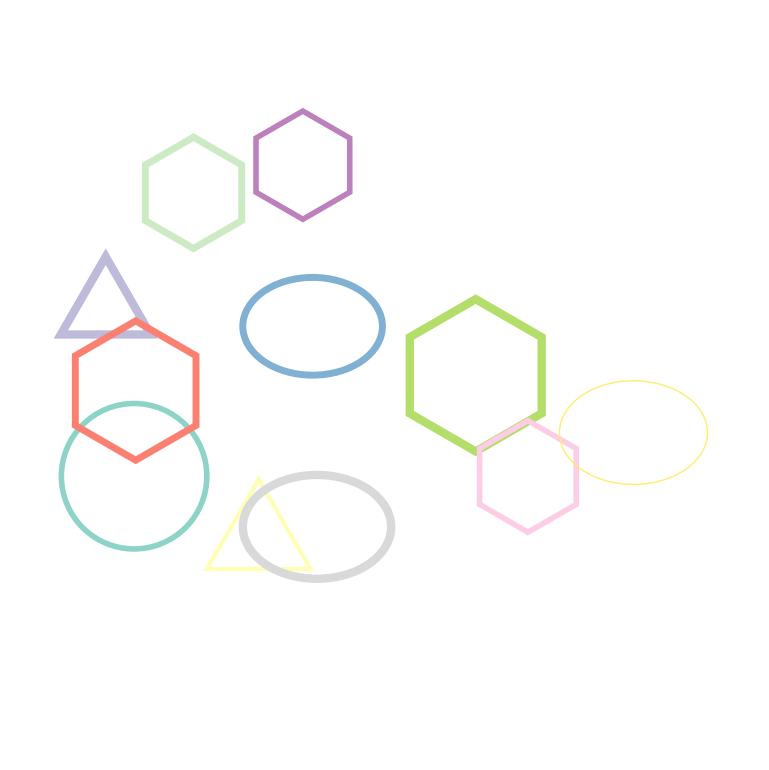[{"shape": "circle", "thickness": 2, "radius": 0.47, "center": [0.174, 0.382]}, {"shape": "triangle", "thickness": 1.5, "radius": 0.39, "center": [0.336, 0.3]}, {"shape": "triangle", "thickness": 3, "radius": 0.34, "center": [0.137, 0.599]}, {"shape": "hexagon", "thickness": 2.5, "radius": 0.45, "center": [0.176, 0.493]}, {"shape": "oval", "thickness": 2.5, "radius": 0.45, "center": [0.406, 0.576]}, {"shape": "hexagon", "thickness": 3, "radius": 0.49, "center": [0.618, 0.513]}, {"shape": "hexagon", "thickness": 2, "radius": 0.36, "center": [0.686, 0.381]}, {"shape": "oval", "thickness": 3, "radius": 0.48, "center": [0.412, 0.316]}, {"shape": "hexagon", "thickness": 2, "radius": 0.35, "center": [0.393, 0.786]}, {"shape": "hexagon", "thickness": 2.5, "radius": 0.36, "center": [0.251, 0.75]}, {"shape": "oval", "thickness": 0.5, "radius": 0.48, "center": [0.823, 0.438]}]